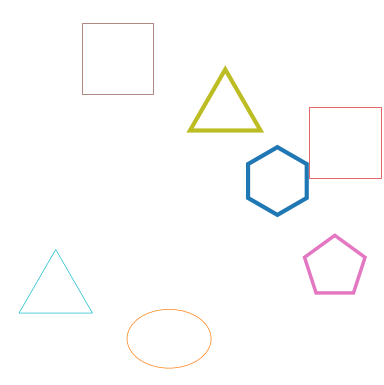[{"shape": "hexagon", "thickness": 3, "radius": 0.44, "center": [0.721, 0.53]}, {"shape": "oval", "thickness": 0.5, "radius": 0.55, "center": [0.439, 0.12]}, {"shape": "square", "thickness": 0.5, "radius": 0.46, "center": [0.896, 0.63]}, {"shape": "square", "thickness": 0.5, "radius": 0.46, "center": [0.305, 0.848]}, {"shape": "pentagon", "thickness": 2.5, "radius": 0.41, "center": [0.87, 0.306]}, {"shape": "triangle", "thickness": 3, "radius": 0.53, "center": [0.585, 0.714]}, {"shape": "triangle", "thickness": 0.5, "radius": 0.55, "center": [0.145, 0.242]}]